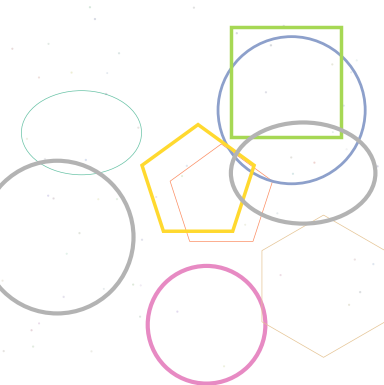[{"shape": "oval", "thickness": 0.5, "radius": 0.78, "center": [0.212, 0.655]}, {"shape": "pentagon", "thickness": 0.5, "radius": 0.7, "center": [0.575, 0.486]}, {"shape": "circle", "thickness": 2, "radius": 0.96, "center": [0.757, 0.714]}, {"shape": "circle", "thickness": 3, "radius": 0.76, "center": [0.536, 0.156]}, {"shape": "square", "thickness": 2.5, "radius": 0.71, "center": [0.744, 0.786]}, {"shape": "pentagon", "thickness": 2.5, "radius": 0.77, "center": [0.514, 0.523]}, {"shape": "hexagon", "thickness": 0.5, "radius": 0.92, "center": [0.84, 0.257]}, {"shape": "oval", "thickness": 3, "radius": 0.94, "center": [0.787, 0.551]}, {"shape": "circle", "thickness": 3, "radius": 0.99, "center": [0.148, 0.384]}]